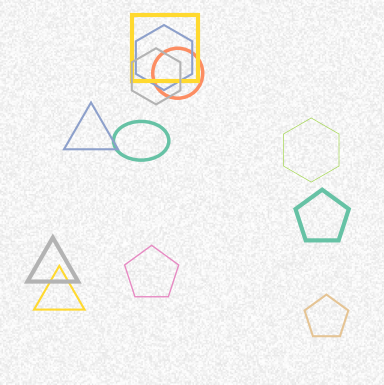[{"shape": "oval", "thickness": 2.5, "radius": 0.36, "center": [0.367, 0.634]}, {"shape": "pentagon", "thickness": 3, "radius": 0.36, "center": [0.837, 0.435]}, {"shape": "circle", "thickness": 2.5, "radius": 0.32, "center": [0.462, 0.81]}, {"shape": "triangle", "thickness": 1.5, "radius": 0.4, "center": [0.236, 0.653]}, {"shape": "hexagon", "thickness": 1.5, "radius": 0.42, "center": [0.426, 0.85]}, {"shape": "pentagon", "thickness": 1, "radius": 0.37, "center": [0.394, 0.289]}, {"shape": "hexagon", "thickness": 0.5, "radius": 0.42, "center": [0.808, 0.61]}, {"shape": "square", "thickness": 3, "radius": 0.43, "center": [0.428, 0.875]}, {"shape": "triangle", "thickness": 1.5, "radius": 0.38, "center": [0.154, 0.234]}, {"shape": "pentagon", "thickness": 1.5, "radius": 0.3, "center": [0.848, 0.175]}, {"shape": "triangle", "thickness": 3, "radius": 0.38, "center": [0.137, 0.307]}, {"shape": "hexagon", "thickness": 1.5, "radius": 0.36, "center": [0.405, 0.802]}]